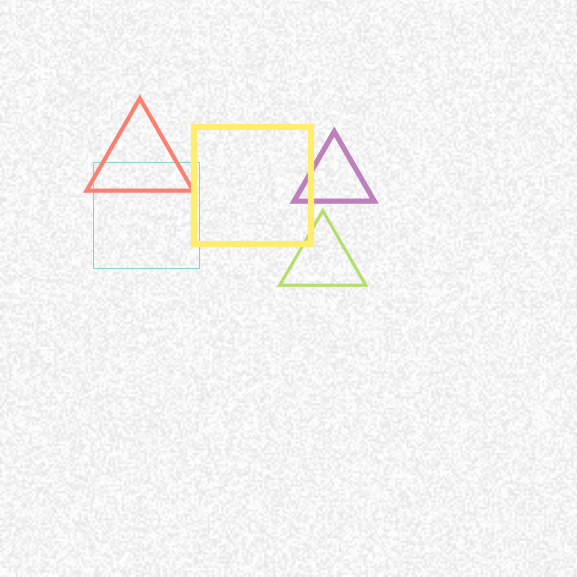[{"shape": "square", "thickness": 0.5, "radius": 0.46, "center": [0.253, 0.627]}, {"shape": "triangle", "thickness": 2, "radius": 0.53, "center": [0.242, 0.722]}, {"shape": "triangle", "thickness": 1.5, "radius": 0.43, "center": [0.559, 0.548]}, {"shape": "triangle", "thickness": 2.5, "radius": 0.4, "center": [0.579, 0.691]}, {"shape": "square", "thickness": 3, "radius": 0.51, "center": [0.437, 0.678]}]